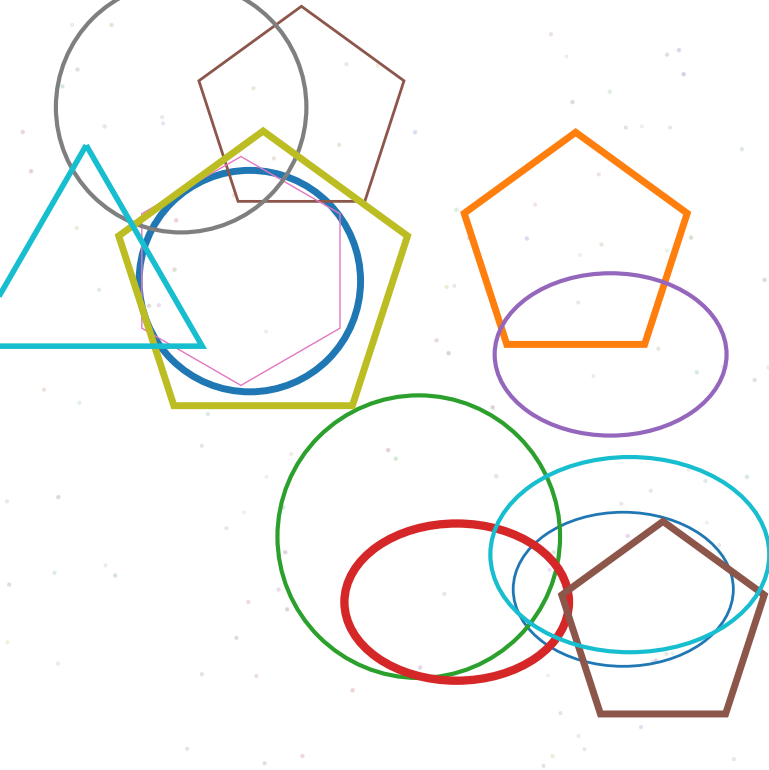[{"shape": "oval", "thickness": 1, "radius": 0.71, "center": [0.809, 0.235]}, {"shape": "circle", "thickness": 2.5, "radius": 0.72, "center": [0.324, 0.635]}, {"shape": "pentagon", "thickness": 2.5, "radius": 0.76, "center": [0.748, 0.676]}, {"shape": "circle", "thickness": 1.5, "radius": 0.92, "center": [0.544, 0.303]}, {"shape": "oval", "thickness": 3, "radius": 0.73, "center": [0.593, 0.218]}, {"shape": "oval", "thickness": 1.5, "radius": 0.75, "center": [0.793, 0.54]}, {"shape": "pentagon", "thickness": 1, "radius": 0.7, "center": [0.391, 0.852]}, {"shape": "pentagon", "thickness": 2.5, "radius": 0.69, "center": [0.861, 0.185]}, {"shape": "hexagon", "thickness": 0.5, "radius": 0.74, "center": [0.313, 0.648]}, {"shape": "circle", "thickness": 1.5, "radius": 0.81, "center": [0.235, 0.861]}, {"shape": "pentagon", "thickness": 2.5, "radius": 0.99, "center": [0.342, 0.633]}, {"shape": "oval", "thickness": 1.5, "radius": 0.91, "center": [0.818, 0.28]}, {"shape": "triangle", "thickness": 2, "radius": 0.87, "center": [0.112, 0.637]}]